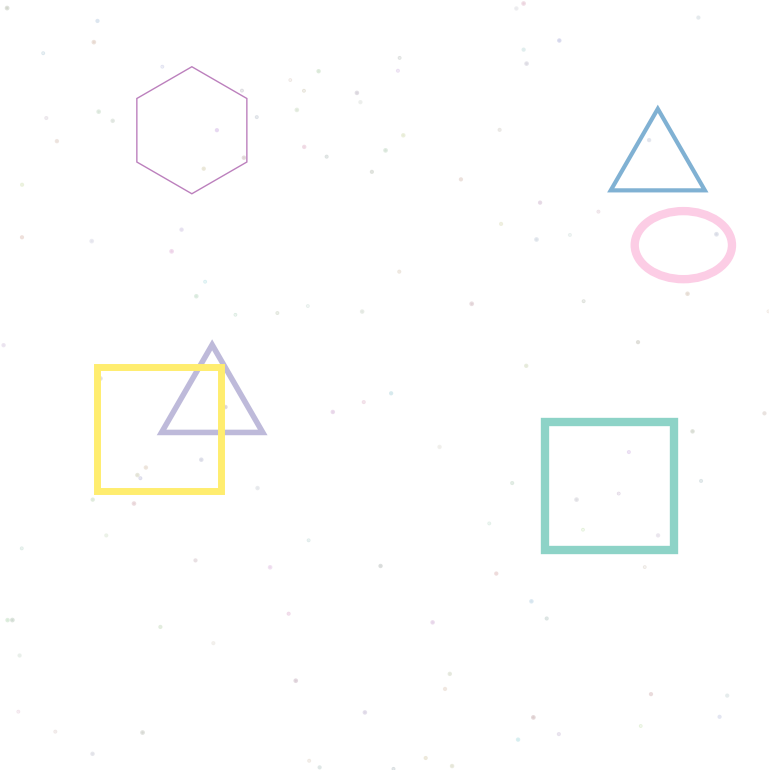[{"shape": "square", "thickness": 3, "radius": 0.42, "center": [0.792, 0.369]}, {"shape": "triangle", "thickness": 2, "radius": 0.38, "center": [0.276, 0.476]}, {"shape": "triangle", "thickness": 1.5, "radius": 0.35, "center": [0.854, 0.788]}, {"shape": "oval", "thickness": 3, "radius": 0.32, "center": [0.887, 0.682]}, {"shape": "hexagon", "thickness": 0.5, "radius": 0.41, "center": [0.249, 0.831]}, {"shape": "square", "thickness": 2.5, "radius": 0.4, "center": [0.206, 0.443]}]